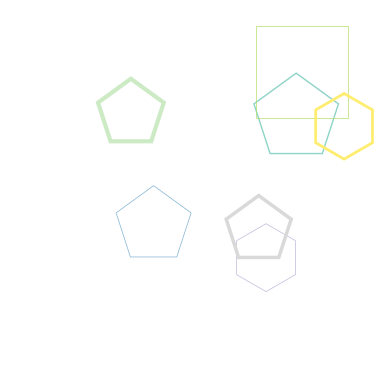[{"shape": "pentagon", "thickness": 1, "radius": 0.58, "center": [0.769, 0.695]}, {"shape": "hexagon", "thickness": 0.5, "radius": 0.44, "center": [0.691, 0.331]}, {"shape": "pentagon", "thickness": 0.5, "radius": 0.51, "center": [0.399, 0.415]}, {"shape": "square", "thickness": 0.5, "radius": 0.6, "center": [0.784, 0.814]}, {"shape": "pentagon", "thickness": 2.5, "radius": 0.44, "center": [0.672, 0.403]}, {"shape": "pentagon", "thickness": 3, "radius": 0.45, "center": [0.34, 0.706]}, {"shape": "hexagon", "thickness": 2, "radius": 0.43, "center": [0.894, 0.672]}]